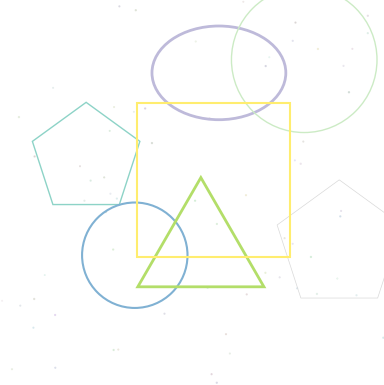[{"shape": "pentagon", "thickness": 1, "radius": 0.73, "center": [0.224, 0.587]}, {"shape": "oval", "thickness": 2, "radius": 0.87, "center": [0.569, 0.811]}, {"shape": "circle", "thickness": 1.5, "radius": 0.68, "center": [0.35, 0.337]}, {"shape": "triangle", "thickness": 2, "radius": 0.95, "center": [0.522, 0.35]}, {"shape": "pentagon", "thickness": 0.5, "radius": 0.85, "center": [0.881, 0.363]}, {"shape": "circle", "thickness": 1, "radius": 0.95, "center": [0.79, 0.845]}, {"shape": "square", "thickness": 1.5, "radius": 1.0, "center": [0.555, 0.532]}]